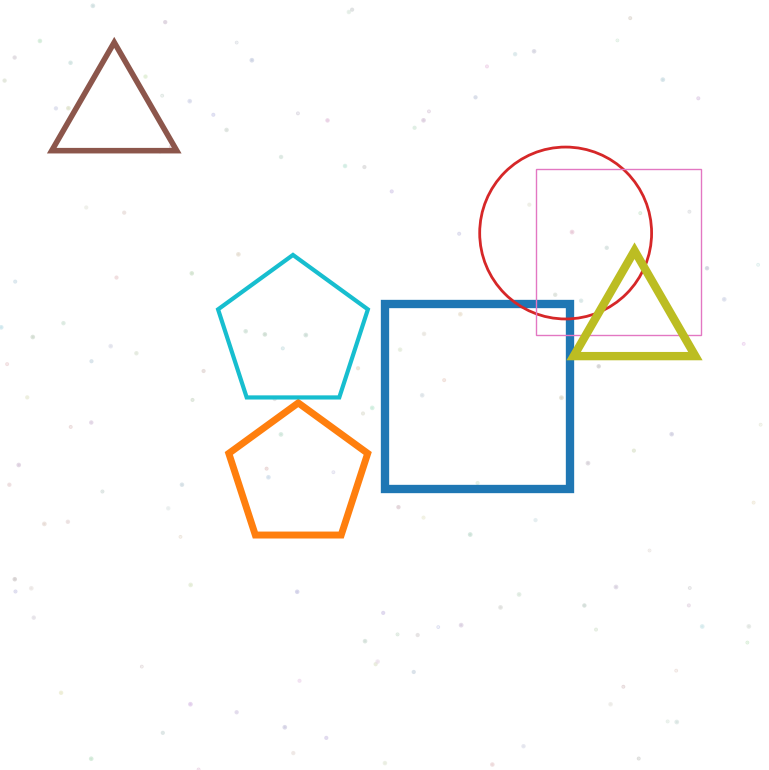[{"shape": "square", "thickness": 3, "radius": 0.6, "center": [0.62, 0.485]}, {"shape": "pentagon", "thickness": 2.5, "radius": 0.47, "center": [0.387, 0.382]}, {"shape": "circle", "thickness": 1, "radius": 0.56, "center": [0.735, 0.697]}, {"shape": "triangle", "thickness": 2, "radius": 0.47, "center": [0.148, 0.851]}, {"shape": "square", "thickness": 0.5, "radius": 0.54, "center": [0.803, 0.673]}, {"shape": "triangle", "thickness": 3, "radius": 0.46, "center": [0.824, 0.583]}, {"shape": "pentagon", "thickness": 1.5, "radius": 0.51, "center": [0.38, 0.567]}]